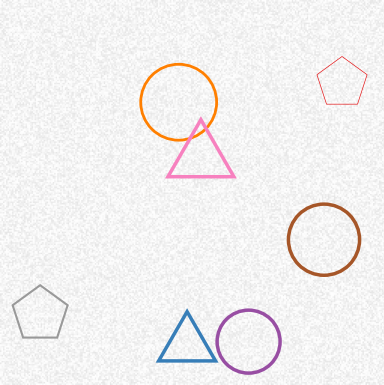[{"shape": "pentagon", "thickness": 0.5, "radius": 0.34, "center": [0.888, 0.785]}, {"shape": "triangle", "thickness": 2.5, "radius": 0.43, "center": [0.486, 0.105]}, {"shape": "circle", "thickness": 2.5, "radius": 0.41, "center": [0.646, 0.113]}, {"shape": "circle", "thickness": 2, "radius": 0.49, "center": [0.464, 0.734]}, {"shape": "circle", "thickness": 2.5, "radius": 0.46, "center": [0.842, 0.377]}, {"shape": "triangle", "thickness": 2.5, "radius": 0.49, "center": [0.522, 0.59]}, {"shape": "pentagon", "thickness": 1.5, "radius": 0.38, "center": [0.104, 0.184]}]